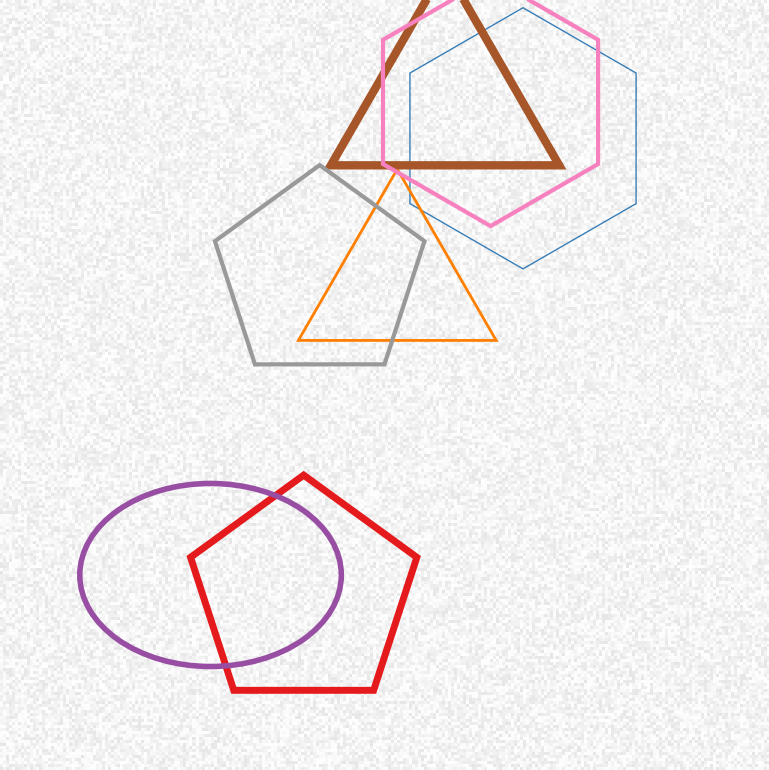[{"shape": "pentagon", "thickness": 2.5, "radius": 0.77, "center": [0.394, 0.228]}, {"shape": "hexagon", "thickness": 0.5, "radius": 0.85, "center": [0.679, 0.82]}, {"shape": "oval", "thickness": 2, "radius": 0.85, "center": [0.273, 0.253]}, {"shape": "triangle", "thickness": 1, "radius": 0.74, "center": [0.516, 0.632]}, {"shape": "triangle", "thickness": 3, "radius": 0.86, "center": [0.578, 0.871]}, {"shape": "hexagon", "thickness": 1.5, "radius": 0.81, "center": [0.637, 0.868]}, {"shape": "pentagon", "thickness": 1.5, "radius": 0.72, "center": [0.415, 0.643]}]